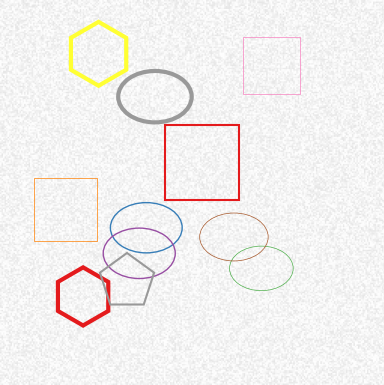[{"shape": "hexagon", "thickness": 3, "radius": 0.38, "center": [0.216, 0.23]}, {"shape": "square", "thickness": 1.5, "radius": 0.48, "center": [0.525, 0.578]}, {"shape": "oval", "thickness": 1, "radius": 0.47, "center": [0.38, 0.408]}, {"shape": "oval", "thickness": 0.5, "radius": 0.41, "center": [0.679, 0.303]}, {"shape": "oval", "thickness": 1, "radius": 0.47, "center": [0.362, 0.342]}, {"shape": "square", "thickness": 0.5, "radius": 0.41, "center": [0.17, 0.455]}, {"shape": "hexagon", "thickness": 3, "radius": 0.41, "center": [0.256, 0.86]}, {"shape": "oval", "thickness": 0.5, "radius": 0.44, "center": [0.608, 0.384]}, {"shape": "square", "thickness": 0.5, "radius": 0.38, "center": [0.705, 0.83]}, {"shape": "pentagon", "thickness": 1.5, "radius": 0.37, "center": [0.33, 0.269]}, {"shape": "oval", "thickness": 3, "radius": 0.48, "center": [0.402, 0.749]}]